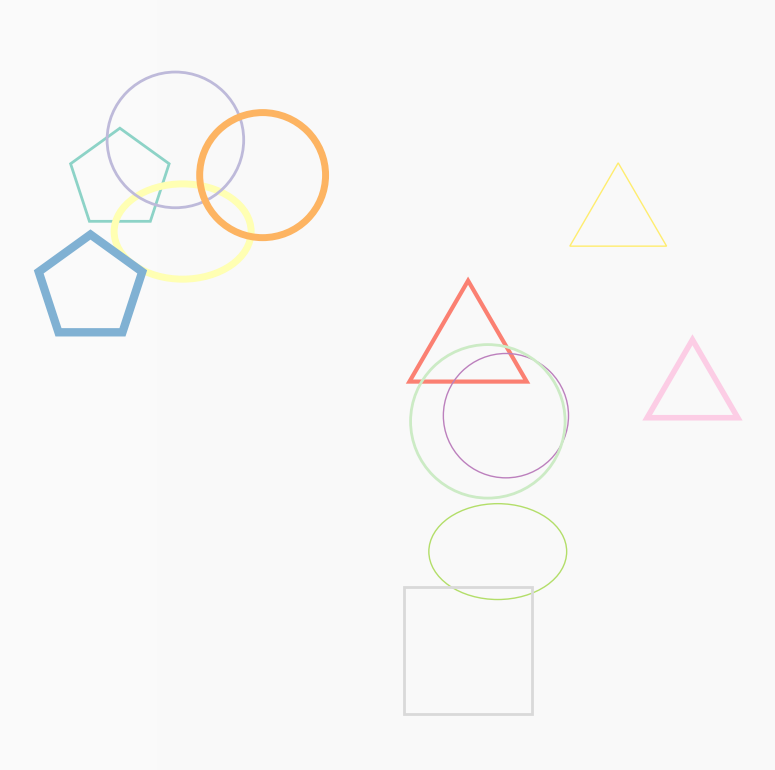[{"shape": "pentagon", "thickness": 1, "radius": 0.33, "center": [0.155, 0.767]}, {"shape": "oval", "thickness": 2.5, "radius": 0.44, "center": [0.236, 0.699]}, {"shape": "circle", "thickness": 1, "radius": 0.44, "center": [0.226, 0.818]}, {"shape": "triangle", "thickness": 1.5, "radius": 0.44, "center": [0.604, 0.548]}, {"shape": "pentagon", "thickness": 3, "radius": 0.35, "center": [0.117, 0.625]}, {"shape": "circle", "thickness": 2.5, "radius": 0.41, "center": [0.339, 0.773]}, {"shape": "oval", "thickness": 0.5, "radius": 0.44, "center": [0.642, 0.284]}, {"shape": "triangle", "thickness": 2, "radius": 0.34, "center": [0.893, 0.491]}, {"shape": "square", "thickness": 1, "radius": 0.41, "center": [0.604, 0.155]}, {"shape": "circle", "thickness": 0.5, "radius": 0.4, "center": [0.653, 0.46]}, {"shape": "circle", "thickness": 1, "radius": 0.5, "center": [0.629, 0.453]}, {"shape": "triangle", "thickness": 0.5, "radius": 0.36, "center": [0.798, 0.716]}]